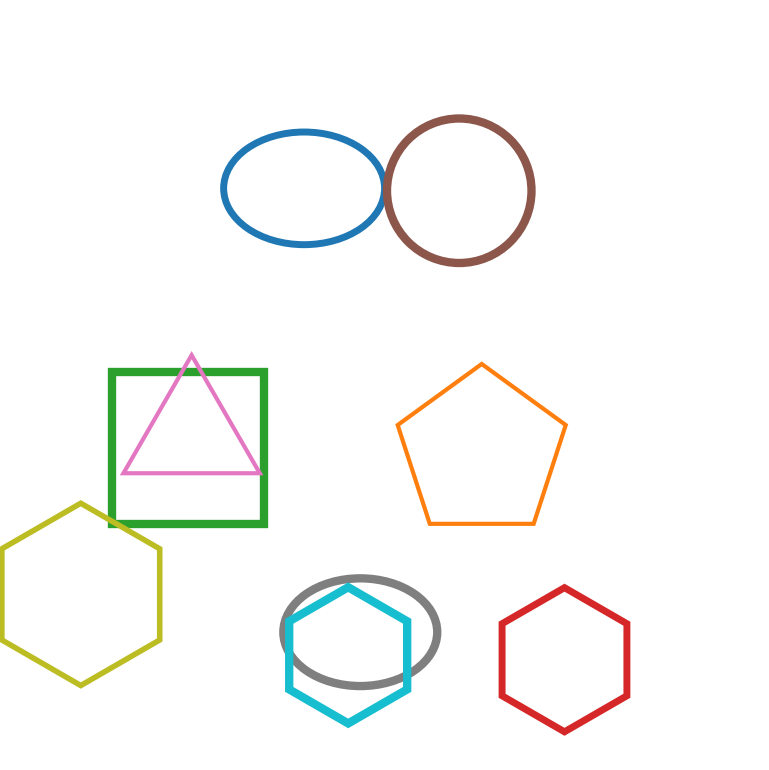[{"shape": "oval", "thickness": 2.5, "radius": 0.52, "center": [0.395, 0.755]}, {"shape": "pentagon", "thickness": 1.5, "radius": 0.57, "center": [0.626, 0.413]}, {"shape": "square", "thickness": 3, "radius": 0.49, "center": [0.244, 0.418]}, {"shape": "hexagon", "thickness": 2.5, "radius": 0.47, "center": [0.733, 0.143]}, {"shape": "circle", "thickness": 3, "radius": 0.47, "center": [0.596, 0.752]}, {"shape": "triangle", "thickness": 1.5, "radius": 0.51, "center": [0.249, 0.437]}, {"shape": "oval", "thickness": 3, "radius": 0.5, "center": [0.468, 0.179]}, {"shape": "hexagon", "thickness": 2, "radius": 0.59, "center": [0.105, 0.228]}, {"shape": "hexagon", "thickness": 3, "radius": 0.44, "center": [0.452, 0.149]}]